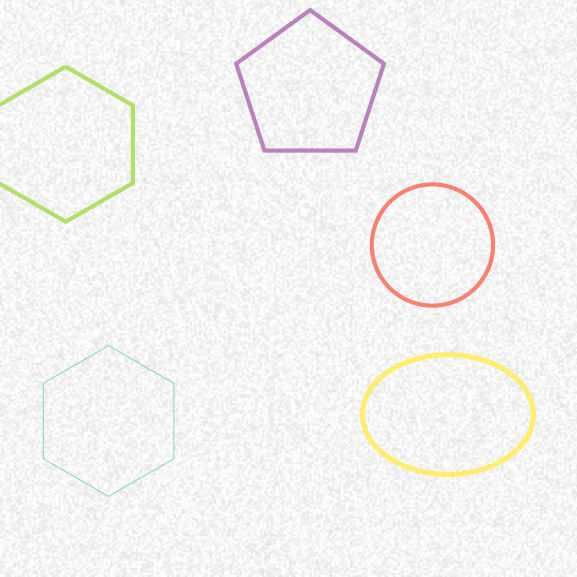[{"shape": "hexagon", "thickness": 0.5, "radius": 0.65, "center": [0.188, 0.27]}, {"shape": "circle", "thickness": 2, "radius": 0.53, "center": [0.749, 0.575]}, {"shape": "hexagon", "thickness": 2, "radius": 0.67, "center": [0.114, 0.749]}, {"shape": "pentagon", "thickness": 2, "radius": 0.67, "center": [0.537, 0.847]}, {"shape": "oval", "thickness": 2.5, "radius": 0.74, "center": [0.776, 0.281]}]